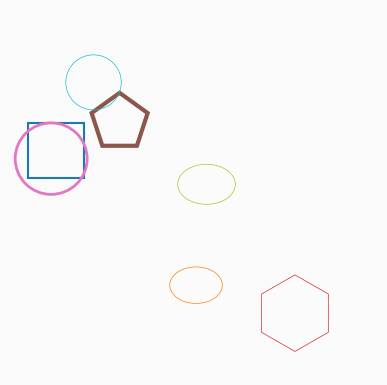[{"shape": "square", "thickness": 1.5, "radius": 0.36, "center": [0.145, 0.609]}, {"shape": "oval", "thickness": 0.5, "radius": 0.34, "center": [0.506, 0.259]}, {"shape": "hexagon", "thickness": 0.5, "radius": 0.5, "center": [0.761, 0.187]}, {"shape": "pentagon", "thickness": 3, "radius": 0.38, "center": [0.309, 0.683]}, {"shape": "circle", "thickness": 2, "radius": 0.46, "center": [0.132, 0.588]}, {"shape": "oval", "thickness": 0.5, "radius": 0.37, "center": [0.533, 0.521]}, {"shape": "circle", "thickness": 0.5, "radius": 0.36, "center": [0.241, 0.786]}]